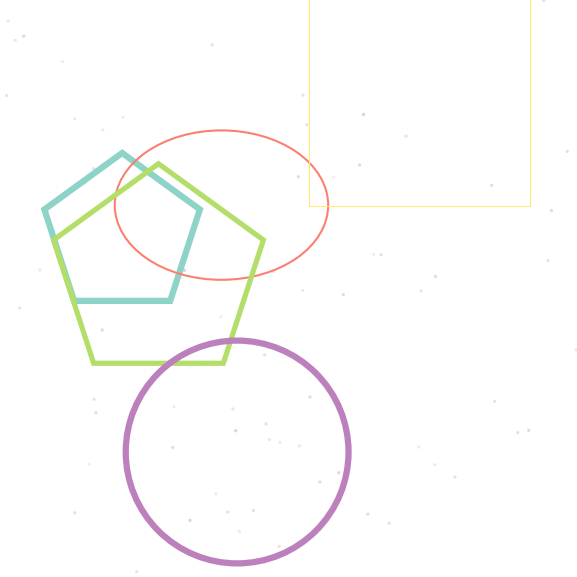[{"shape": "pentagon", "thickness": 3, "radius": 0.71, "center": [0.211, 0.593]}, {"shape": "oval", "thickness": 1, "radius": 0.92, "center": [0.383, 0.644]}, {"shape": "pentagon", "thickness": 2.5, "radius": 0.95, "center": [0.274, 0.525]}, {"shape": "circle", "thickness": 3, "radius": 0.96, "center": [0.411, 0.216]}, {"shape": "square", "thickness": 0.5, "radius": 0.95, "center": [0.726, 0.834]}]